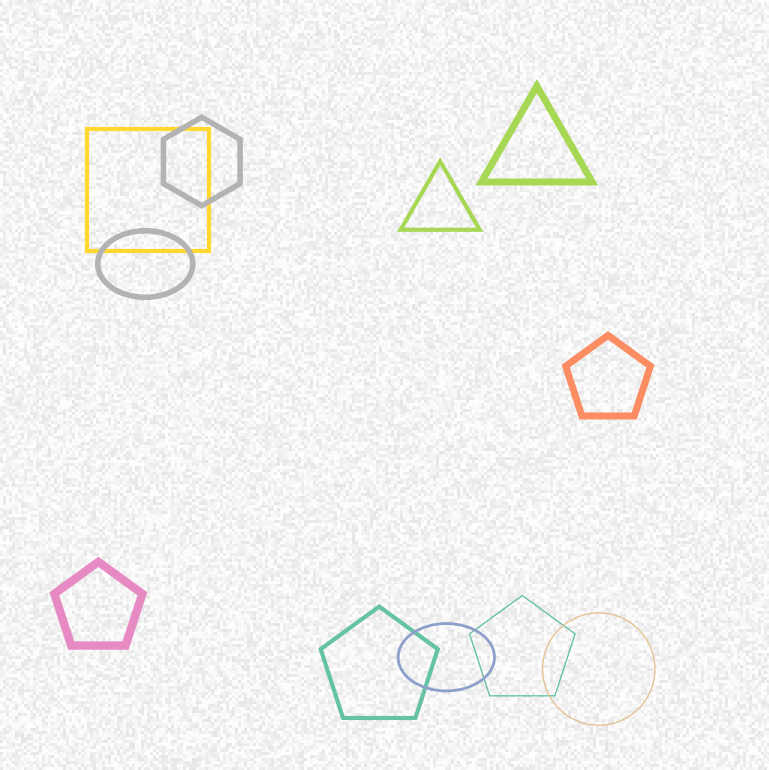[{"shape": "pentagon", "thickness": 0.5, "radius": 0.36, "center": [0.678, 0.155]}, {"shape": "pentagon", "thickness": 1.5, "radius": 0.4, "center": [0.492, 0.132]}, {"shape": "pentagon", "thickness": 2.5, "radius": 0.29, "center": [0.79, 0.507]}, {"shape": "oval", "thickness": 1, "radius": 0.31, "center": [0.58, 0.146]}, {"shape": "pentagon", "thickness": 3, "radius": 0.3, "center": [0.128, 0.21]}, {"shape": "triangle", "thickness": 1.5, "radius": 0.3, "center": [0.572, 0.731]}, {"shape": "triangle", "thickness": 2.5, "radius": 0.42, "center": [0.697, 0.805]}, {"shape": "square", "thickness": 1.5, "radius": 0.4, "center": [0.192, 0.753]}, {"shape": "circle", "thickness": 0.5, "radius": 0.36, "center": [0.778, 0.131]}, {"shape": "hexagon", "thickness": 2, "radius": 0.29, "center": [0.262, 0.79]}, {"shape": "oval", "thickness": 2, "radius": 0.31, "center": [0.189, 0.657]}]